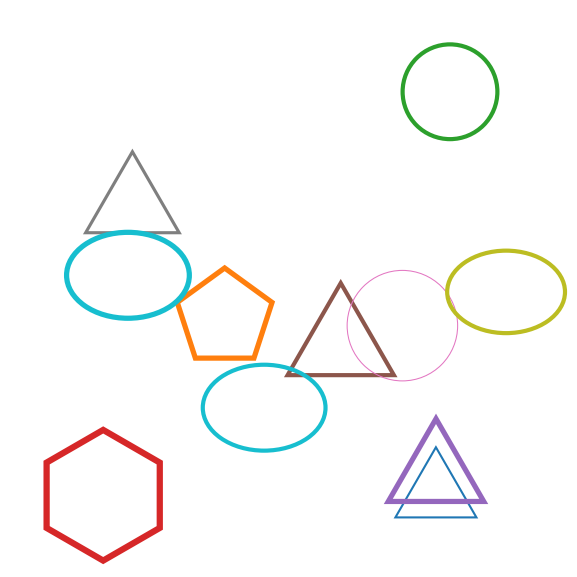[{"shape": "triangle", "thickness": 1, "radius": 0.4, "center": [0.755, 0.144]}, {"shape": "pentagon", "thickness": 2.5, "radius": 0.43, "center": [0.389, 0.449]}, {"shape": "circle", "thickness": 2, "radius": 0.41, "center": [0.779, 0.84]}, {"shape": "hexagon", "thickness": 3, "radius": 0.57, "center": [0.179, 0.142]}, {"shape": "triangle", "thickness": 2.5, "radius": 0.48, "center": [0.755, 0.179]}, {"shape": "triangle", "thickness": 2, "radius": 0.53, "center": [0.59, 0.403]}, {"shape": "circle", "thickness": 0.5, "radius": 0.48, "center": [0.697, 0.435]}, {"shape": "triangle", "thickness": 1.5, "radius": 0.47, "center": [0.229, 0.643]}, {"shape": "oval", "thickness": 2, "radius": 0.51, "center": [0.876, 0.494]}, {"shape": "oval", "thickness": 2.5, "radius": 0.53, "center": [0.222, 0.522]}, {"shape": "oval", "thickness": 2, "radius": 0.53, "center": [0.457, 0.293]}]